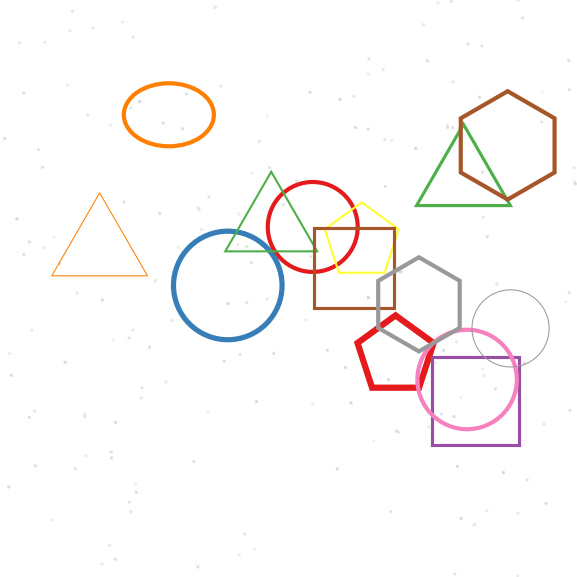[{"shape": "pentagon", "thickness": 3, "radius": 0.35, "center": [0.685, 0.384]}, {"shape": "circle", "thickness": 2, "radius": 0.39, "center": [0.542, 0.606]}, {"shape": "circle", "thickness": 2.5, "radius": 0.47, "center": [0.394, 0.505]}, {"shape": "triangle", "thickness": 1.5, "radius": 0.47, "center": [0.803, 0.69]}, {"shape": "triangle", "thickness": 1, "radius": 0.46, "center": [0.47, 0.61]}, {"shape": "square", "thickness": 1.5, "radius": 0.38, "center": [0.824, 0.304]}, {"shape": "triangle", "thickness": 0.5, "radius": 0.48, "center": [0.173, 0.569]}, {"shape": "oval", "thickness": 2, "radius": 0.39, "center": [0.292, 0.8]}, {"shape": "pentagon", "thickness": 1, "radius": 0.34, "center": [0.626, 0.581]}, {"shape": "square", "thickness": 1.5, "radius": 0.35, "center": [0.613, 0.534]}, {"shape": "hexagon", "thickness": 2, "radius": 0.47, "center": [0.879, 0.747]}, {"shape": "circle", "thickness": 2, "radius": 0.43, "center": [0.809, 0.342]}, {"shape": "circle", "thickness": 0.5, "radius": 0.33, "center": [0.884, 0.43]}, {"shape": "hexagon", "thickness": 2, "radius": 0.41, "center": [0.725, 0.472]}]